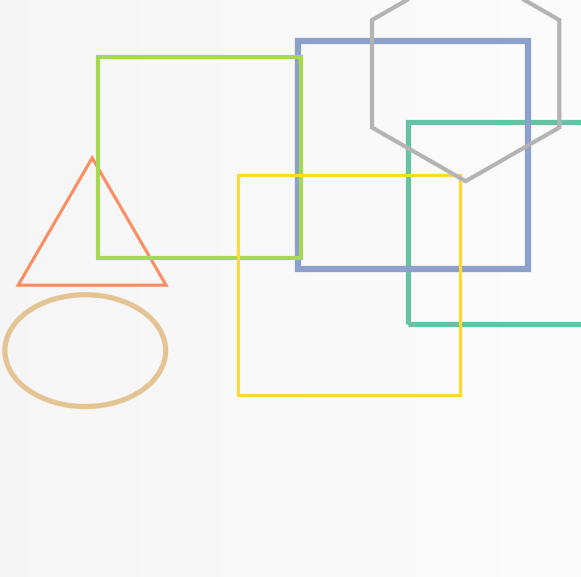[{"shape": "square", "thickness": 2.5, "radius": 0.87, "center": [0.876, 0.613]}, {"shape": "triangle", "thickness": 1.5, "radius": 0.73, "center": [0.159, 0.579]}, {"shape": "square", "thickness": 3, "radius": 0.99, "center": [0.71, 0.731]}, {"shape": "square", "thickness": 2, "radius": 0.87, "center": [0.343, 0.726]}, {"shape": "square", "thickness": 1.5, "radius": 0.95, "center": [0.6, 0.506]}, {"shape": "oval", "thickness": 2.5, "radius": 0.69, "center": [0.147, 0.392]}, {"shape": "hexagon", "thickness": 2, "radius": 0.93, "center": [0.801, 0.871]}]